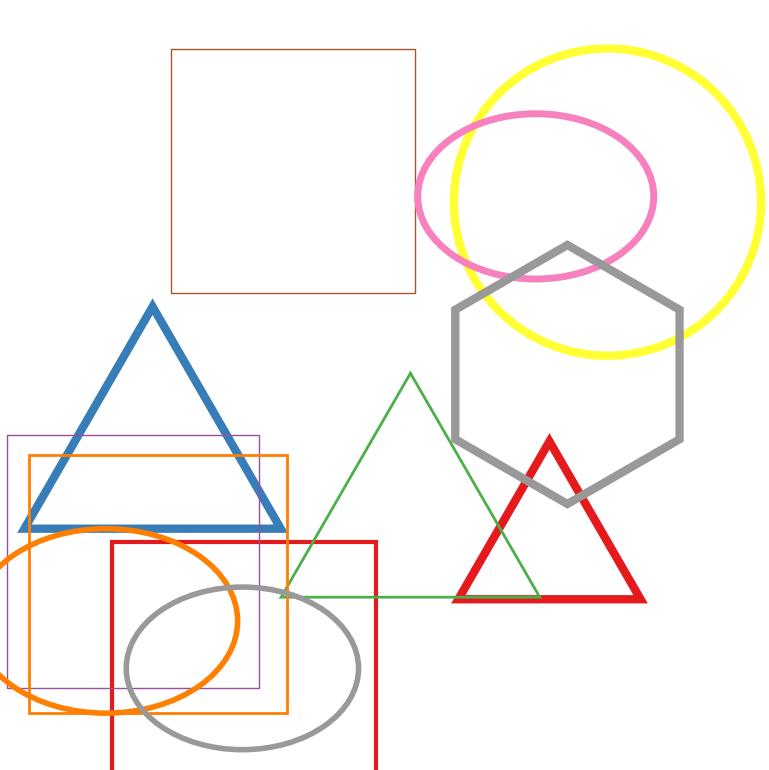[{"shape": "square", "thickness": 1.5, "radius": 0.86, "center": [0.317, 0.125]}, {"shape": "triangle", "thickness": 3, "radius": 0.68, "center": [0.714, 0.29]}, {"shape": "triangle", "thickness": 3, "radius": 0.96, "center": [0.198, 0.41]}, {"shape": "triangle", "thickness": 1, "radius": 0.97, "center": [0.533, 0.321]}, {"shape": "square", "thickness": 0.5, "radius": 0.82, "center": [0.173, 0.27]}, {"shape": "square", "thickness": 1, "radius": 0.84, "center": [0.206, 0.242]}, {"shape": "oval", "thickness": 2, "radius": 0.86, "center": [0.138, 0.194]}, {"shape": "circle", "thickness": 3, "radius": 1.0, "center": [0.789, 0.738]}, {"shape": "square", "thickness": 0.5, "radius": 0.79, "center": [0.38, 0.778]}, {"shape": "oval", "thickness": 2.5, "radius": 0.77, "center": [0.696, 0.745]}, {"shape": "hexagon", "thickness": 3, "radius": 0.84, "center": [0.737, 0.514]}, {"shape": "oval", "thickness": 2, "radius": 0.75, "center": [0.315, 0.132]}]